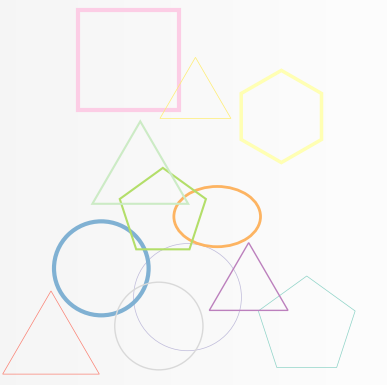[{"shape": "pentagon", "thickness": 0.5, "radius": 0.66, "center": [0.792, 0.152]}, {"shape": "hexagon", "thickness": 2.5, "radius": 0.6, "center": [0.726, 0.697]}, {"shape": "circle", "thickness": 0.5, "radius": 0.7, "center": [0.484, 0.228]}, {"shape": "triangle", "thickness": 0.5, "radius": 0.72, "center": [0.132, 0.1]}, {"shape": "circle", "thickness": 3, "radius": 0.61, "center": [0.261, 0.303]}, {"shape": "oval", "thickness": 2, "radius": 0.56, "center": [0.56, 0.437]}, {"shape": "pentagon", "thickness": 1.5, "radius": 0.58, "center": [0.42, 0.447]}, {"shape": "square", "thickness": 3, "radius": 0.65, "center": [0.332, 0.843]}, {"shape": "circle", "thickness": 1, "radius": 0.57, "center": [0.41, 0.153]}, {"shape": "triangle", "thickness": 1, "radius": 0.59, "center": [0.642, 0.252]}, {"shape": "triangle", "thickness": 1.5, "radius": 0.71, "center": [0.362, 0.542]}, {"shape": "triangle", "thickness": 0.5, "radius": 0.53, "center": [0.504, 0.745]}]